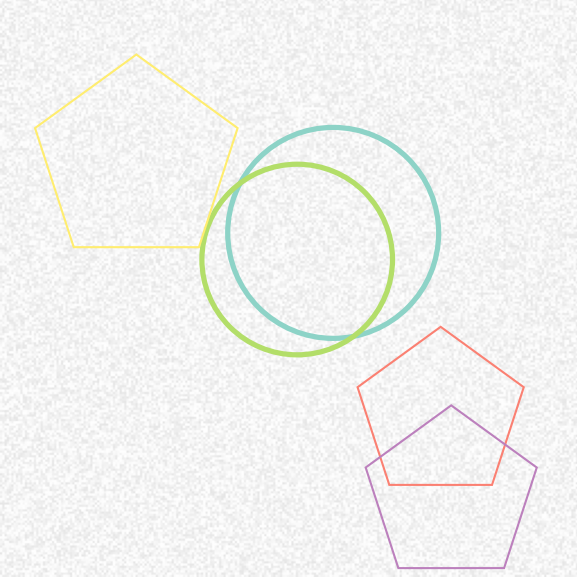[{"shape": "circle", "thickness": 2.5, "radius": 0.91, "center": [0.577, 0.596]}, {"shape": "pentagon", "thickness": 1, "radius": 0.76, "center": [0.763, 0.282]}, {"shape": "circle", "thickness": 2.5, "radius": 0.83, "center": [0.515, 0.55]}, {"shape": "pentagon", "thickness": 1, "radius": 0.78, "center": [0.781, 0.141]}, {"shape": "pentagon", "thickness": 1, "radius": 0.92, "center": [0.236, 0.72]}]